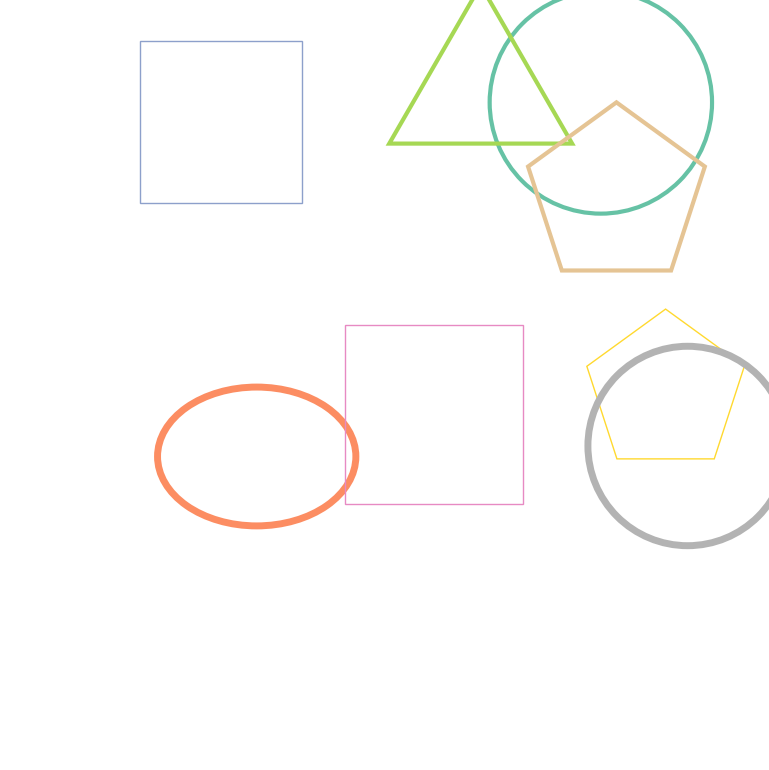[{"shape": "circle", "thickness": 1.5, "radius": 0.72, "center": [0.78, 0.867]}, {"shape": "oval", "thickness": 2.5, "radius": 0.64, "center": [0.333, 0.407]}, {"shape": "square", "thickness": 0.5, "radius": 0.53, "center": [0.287, 0.842]}, {"shape": "square", "thickness": 0.5, "radius": 0.58, "center": [0.564, 0.462]}, {"shape": "triangle", "thickness": 1.5, "radius": 0.69, "center": [0.624, 0.882]}, {"shape": "pentagon", "thickness": 0.5, "radius": 0.54, "center": [0.864, 0.491]}, {"shape": "pentagon", "thickness": 1.5, "radius": 0.6, "center": [0.801, 0.746]}, {"shape": "circle", "thickness": 2.5, "radius": 0.65, "center": [0.893, 0.421]}]